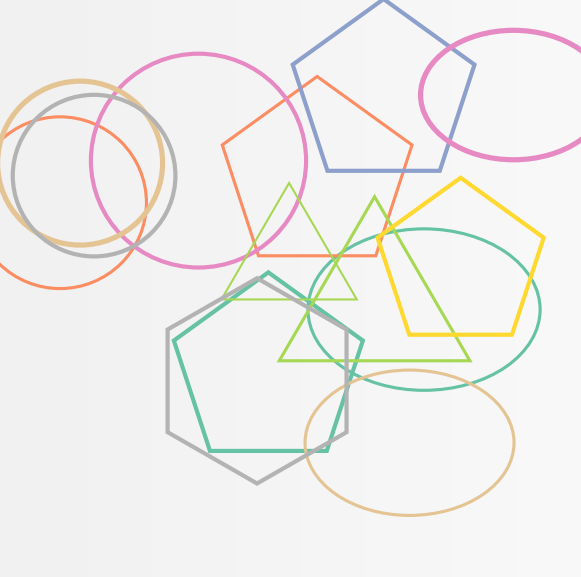[{"shape": "oval", "thickness": 1.5, "radius": 1.0, "center": [0.73, 0.463]}, {"shape": "pentagon", "thickness": 2, "radius": 0.85, "center": [0.462, 0.357]}, {"shape": "circle", "thickness": 1.5, "radius": 0.74, "center": [0.103, 0.648]}, {"shape": "pentagon", "thickness": 1.5, "radius": 0.86, "center": [0.546, 0.695]}, {"shape": "pentagon", "thickness": 2, "radius": 0.82, "center": [0.66, 0.836]}, {"shape": "circle", "thickness": 2, "radius": 0.93, "center": [0.341, 0.721]}, {"shape": "oval", "thickness": 2.5, "radius": 0.8, "center": [0.884, 0.835]}, {"shape": "triangle", "thickness": 1.5, "radius": 0.95, "center": [0.644, 0.469]}, {"shape": "triangle", "thickness": 1, "radius": 0.67, "center": [0.497, 0.548]}, {"shape": "pentagon", "thickness": 2, "radius": 0.75, "center": [0.792, 0.541]}, {"shape": "oval", "thickness": 1.5, "radius": 0.9, "center": [0.705, 0.232]}, {"shape": "circle", "thickness": 2.5, "radius": 0.71, "center": [0.138, 0.717]}, {"shape": "circle", "thickness": 2, "radius": 0.7, "center": [0.162, 0.695]}, {"shape": "hexagon", "thickness": 2, "radius": 0.89, "center": [0.442, 0.34]}]